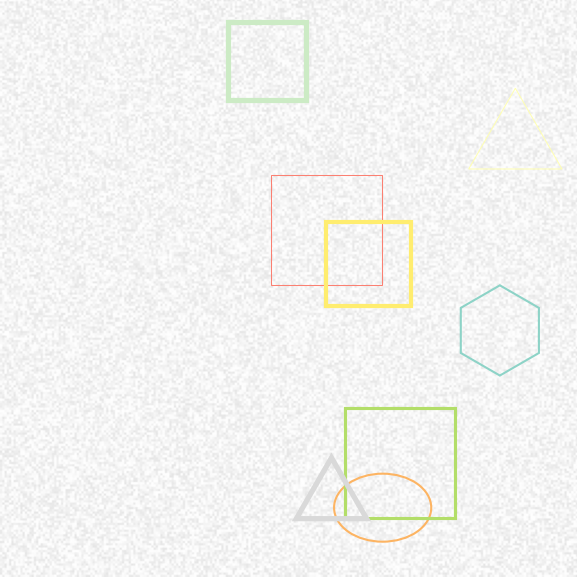[{"shape": "hexagon", "thickness": 1, "radius": 0.39, "center": [0.866, 0.427]}, {"shape": "triangle", "thickness": 0.5, "radius": 0.47, "center": [0.892, 0.753]}, {"shape": "square", "thickness": 0.5, "radius": 0.48, "center": [0.565, 0.601]}, {"shape": "oval", "thickness": 1, "radius": 0.42, "center": [0.663, 0.12]}, {"shape": "square", "thickness": 1.5, "radius": 0.48, "center": [0.693, 0.198]}, {"shape": "triangle", "thickness": 2.5, "radius": 0.35, "center": [0.574, 0.136]}, {"shape": "square", "thickness": 2.5, "radius": 0.34, "center": [0.462, 0.893]}, {"shape": "square", "thickness": 2, "radius": 0.37, "center": [0.638, 0.542]}]